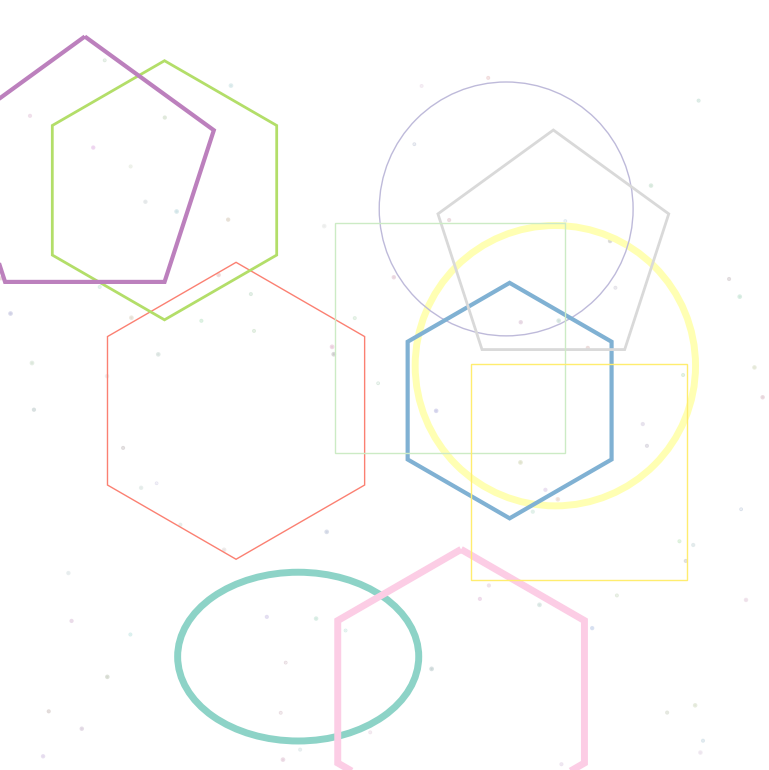[{"shape": "oval", "thickness": 2.5, "radius": 0.78, "center": [0.387, 0.147]}, {"shape": "circle", "thickness": 2.5, "radius": 0.91, "center": [0.721, 0.525]}, {"shape": "circle", "thickness": 0.5, "radius": 0.82, "center": [0.657, 0.729]}, {"shape": "hexagon", "thickness": 0.5, "radius": 0.96, "center": [0.307, 0.466]}, {"shape": "hexagon", "thickness": 1.5, "radius": 0.76, "center": [0.662, 0.48]}, {"shape": "hexagon", "thickness": 1, "radius": 0.84, "center": [0.214, 0.753]}, {"shape": "hexagon", "thickness": 2.5, "radius": 0.92, "center": [0.599, 0.102]}, {"shape": "pentagon", "thickness": 1, "radius": 0.79, "center": [0.719, 0.674]}, {"shape": "pentagon", "thickness": 1.5, "radius": 0.88, "center": [0.11, 0.776]}, {"shape": "square", "thickness": 0.5, "radius": 0.75, "center": [0.584, 0.561]}, {"shape": "square", "thickness": 0.5, "radius": 0.7, "center": [0.752, 0.386]}]